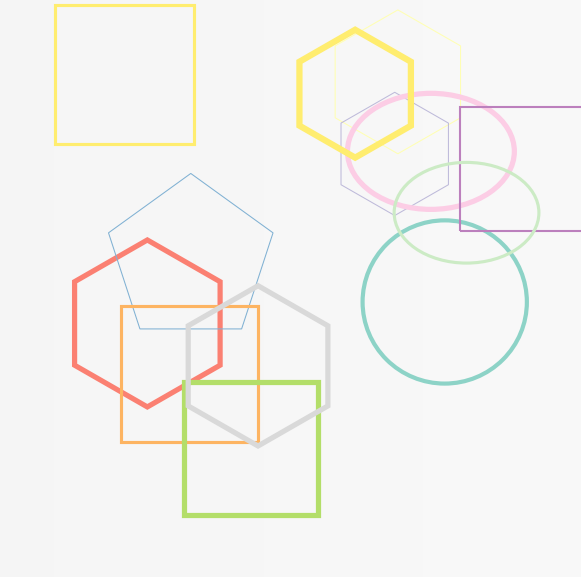[{"shape": "circle", "thickness": 2, "radius": 0.71, "center": [0.765, 0.476]}, {"shape": "hexagon", "thickness": 0.5, "radius": 0.62, "center": [0.684, 0.857]}, {"shape": "hexagon", "thickness": 0.5, "radius": 0.53, "center": [0.679, 0.733]}, {"shape": "hexagon", "thickness": 2.5, "radius": 0.72, "center": [0.253, 0.439]}, {"shape": "pentagon", "thickness": 0.5, "radius": 0.74, "center": [0.328, 0.55]}, {"shape": "square", "thickness": 1.5, "radius": 0.59, "center": [0.326, 0.352]}, {"shape": "square", "thickness": 2.5, "radius": 0.57, "center": [0.432, 0.222]}, {"shape": "oval", "thickness": 2.5, "radius": 0.72, "center": [0.741, 0.737]}, {"shape": "hexagon", "thickness": 2.5, "radius": 0.69, "center": [0.444, 0.366]}, {"shape": "square", "thickness": 1, "radius": 0.53, "center": [0.897, 0.706]}, {"shape": "oval", "thickness": 1.5, "radius": 0.62, "center": [0.803, 0.631]}, {"shape": "hexagon", "thickness": 3, "radius": 0.55, "center": [0.611, 0.837]}, {"shape": "square", "thickness": 1.5, "radius": 0.6, "center": [0.215, 0.87]}]